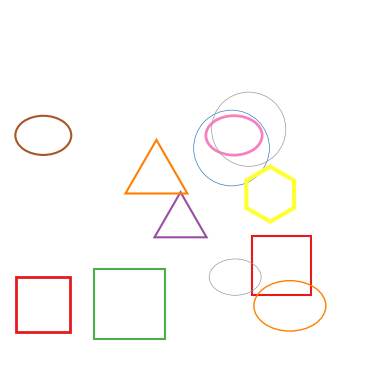[{"shape": "square", "thickness": 1.5, "radius": 0.38, "center": [0.732, 0.31]}, {"shape": "square", "thickness": 2, "radius": 0.36, "center": [0.112, 0.209]}, {"shape": "circle", "thickness": 0.5, "radius": 0.49, "center": [0.601, 0.616]}, {"shape": "square", "thickness": 1.5, "radius": 0.46, "center": [0.336, 0.211]}, {"shape": "triangle", "thickness": 1.5, "radius": 0.39, "center": [0.469, 0.423]}, {"shape": "triangle", "thickness": 1.5, "radius": 0.46, "center": [0.406, 0.544]}, {"shape": "oval", "thickness": 1, "radius": 0.47, "center": [0.753, 0.206]}, {"shape": "hexagon", "thickness": 3, "radius": 0.36, "center": [0.702, 0.496]}, {"shape": "oval", "thickness": 1.5, "radius": 0.36, "center": [0.112, 0.648]}, {"shape": "oval", "thickness": 2, "radius": 0.37, "center": [0.608, 0.648]}, {"shape": "oval", "thickness": 0.5, "radius": 0.34, "center": [0.611, 0.28]}, {"shape": "circle", "thickness": 0.5, "radius": 0.48, "center": [0.646, 0.664]}]